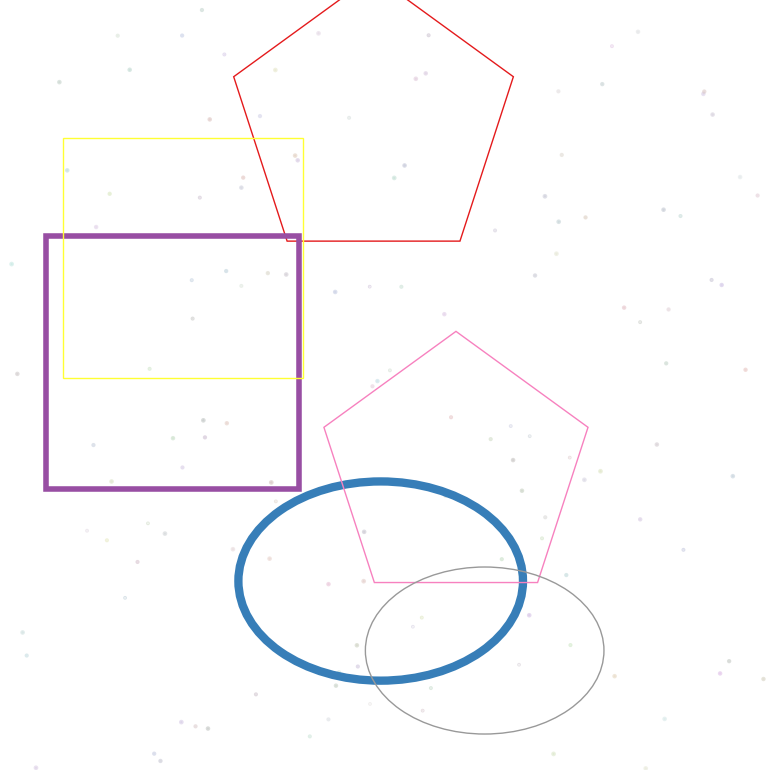[{"shape": "pentagon", "thickness": 0.5, "radius": 0.95, "center": [0.485, 0.841]}, {"shape": "oval", "thickness": 3, "radius": 0.92, "center": [0.494, 0.245]}, {"shape": "square", "thickness": 2, "radius": 0.82, "center": [0.224, 0.529]}, {"shape": "square", "thickness": 0.5, "radius": 0.78, "center": [0.237, 0.665]}, {"shape": "pentagon", "thickness": 0.5, "radius": 0.9, "center": [0.592, 0.389]}, {"shape": "oval", "thickness": 0.5, "radius": 0.77, "center": [0.629, 0.155]}]